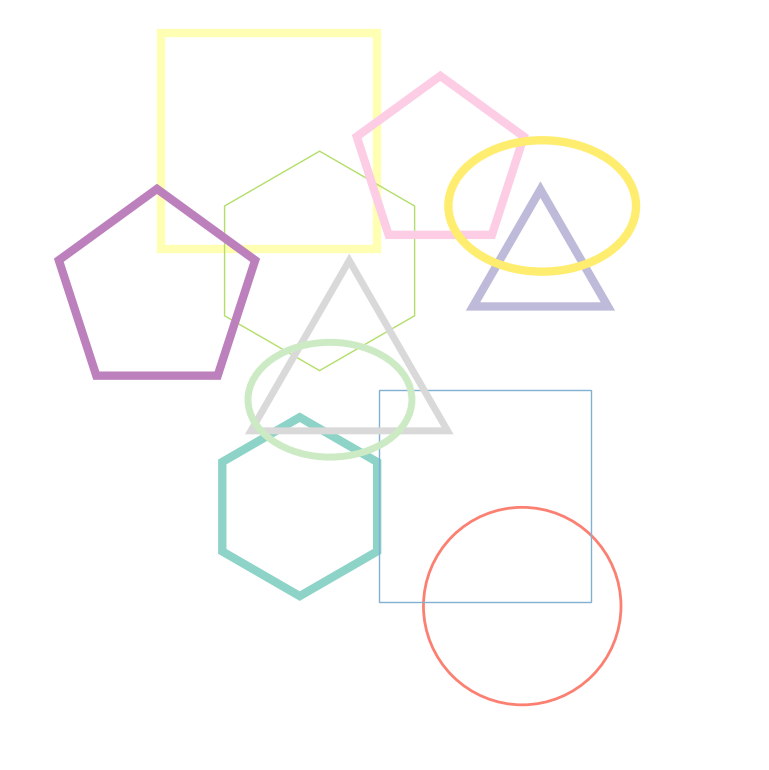[{"shape": "hexagon", "thickness": 3, "radius": 0.58, "center": [0.389, 0.342]}, {"shape": "square", "thickness": 3, "radius": 0.7, "center": [0.349, 0.816]}, {"shape": "triangle", "thickness": 3, "radius": 0.51, "center": [0.702, 0.653]}, {"shape": "circle", "thickness": 1, "radius": 0.64, "center": [0.678, 0.213]}, {"shape": "square", "thickness": 0.5, "radius": 0.69, "center": [0.63, 0.356]}, {"shape": "hexagon", "thickness": 0.5, "radius": 0.71, "center": [0.415, 0.661]}, {"shape": "pentagon", "thickness": 3, "radius": 0.57, "center": [0.572, 0.787]}, {"shape": "triangle", "thickness": 2.5, "radius": 0.74, "center": [0.454, 0.514]}, {"shape": "pentagon", "thickness": 3, "radius": 0.67, "center": [0.204, 0.621]}, {"shape": "oval", "thickness": 2.5, "radius": 0.53, "center": [0.429, 0.481]}, {"shape": "oval", "thickness": 3, "radius": 0.61, "center": [0.704, 0.733]}]